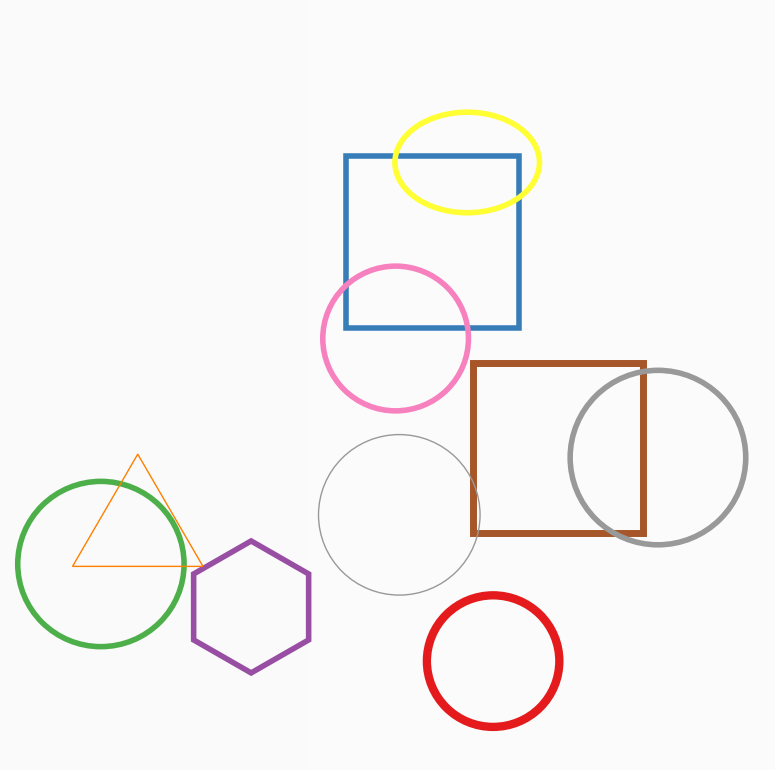[{"shape": "circle", "thickness": 3, "radius": 0.43, "center": [0.636, 0.141]}, {"shape": "square", "thickness": 2, "radius": 0.56, "center": [0.558, 0.686]}, {"shape": "circle", "thickness": 2, "radius": 0.54, "center": [0.13, 0.268]}, {"shape": "hexagon", "thickness": 2, "radius": 0.43, "center": [0.324, 0.212]}, {"shape": "triangle", "thickness": 0.5, "radius": 0.49, "center": [0.178, 0.313]}, {"shape": "oval", "thickness": 2, "radius": 0.47, "center": [0.603, 0.789]}, {"shape": "square", "thickness": 2.5, "radius": 0.55, "center": [0.72, 0.418]}, {"shape": "circle", "thickness": 2, "radius": 0.47, "center": [0.51, 0.56]}, {"shape": "circle", "thickness": 0.5, "radius": 0.52, "center": [0.515, 0.331]}, {"shape": "circle", "thickness": 2, "radius": 0.57, "center": [0.849, 0.406]}]